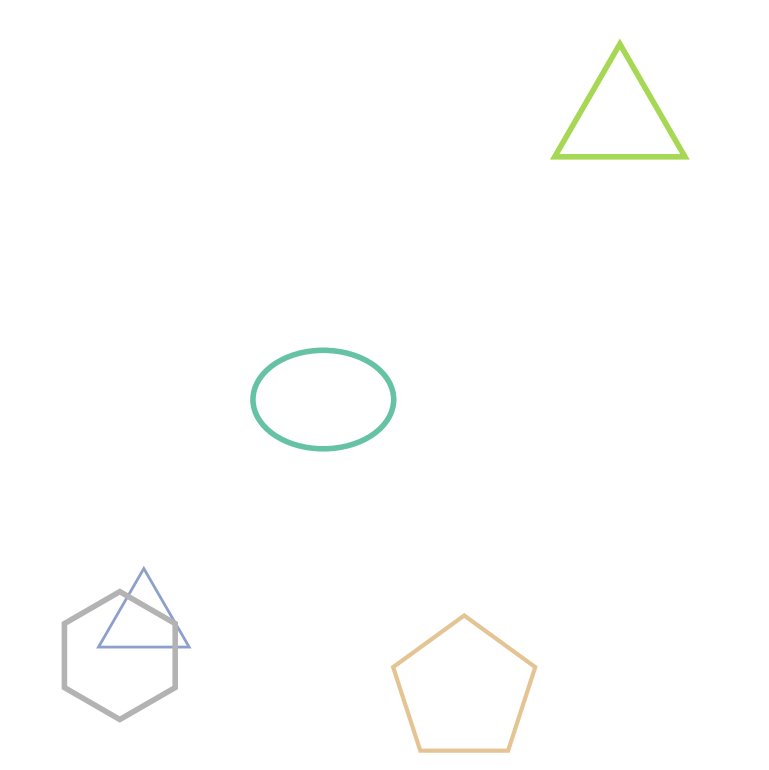[{"shape": "oval", "thickness": 2, "radius": 0.46, "center": [0.42, 0.481]}, {"shape": "triangle", "thickness": 1, "radius": 0.34, "center": [0.187, 0.194]}, {"shape": "triangle", "thickness": 2, "radius": 0.49, "center": [0.805, 0.845]}, {"shape": "pentagon", "thickness": 1.5, "radius": 0.49, "center": [0.603, 0.104]}, {"shape": "hexagon", "thickness": 2, "radius": 0.42, "center": [0.156, 0.149]}]